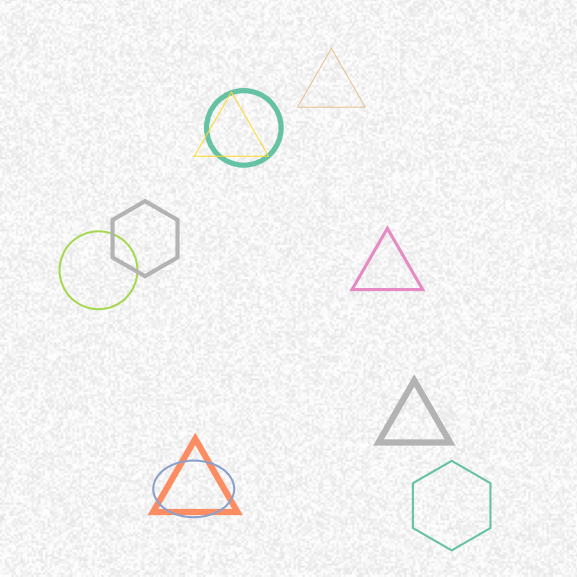[{"shape": "circle", "thickness": 2.5, "radius": 0.32, "center": [0.422, 0.778]}, {"shape": "hexagon", "thickness": 1, "radius": 0.39, "center": [0.782, 0.124]}, {"shape": "triangle", "thickness": 3, "radius": 0.42, "center": [0.338, 0.155]}, {"shape": "oval", "thickness": 1, "radius": 0.35, "center": [0.335, 0.153]}, {"shape": "triangle", "thickness": 1.5, "radius": 0.35, "center": [0.671, 0.533]}, {"shape": "circle", "thickness": 1, "radius": 0.34, "center": [0.171, 0.531]}, {"shape": "triangle", "thickness": 0.5, "radius": 0.37, "center": [0.401, 0.766]}, {"shape": "triangle", "thickness": 0.5, "radius": 0.34, "center": [0.574, 0.847]}, {"shape": "triangle", "thickness": 3, "radius": 0.36, "center": [0.717, 0.269]}, {"shape": "hexagon", "thickness": 2, "radius": 0.32, "center": [0.251, 0.586]}]